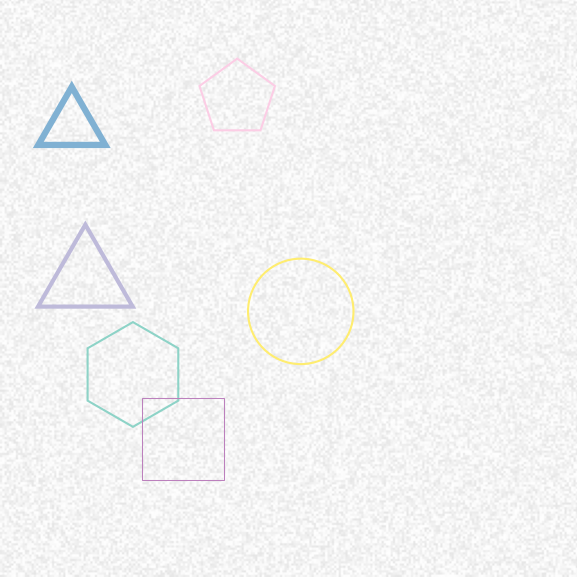[{"shape": "hexagon", "thickness": 1, "radius": 0.45, "center": [0.23, 0.351]}, {"shape": "triangle", "thickness": 2, "radius": 0.47, "center": [0.148, 0.516]}, {"shape": "triangle", "thickness": 3, "radius": 0.33, "center": [0.124, 0.782]}, {"shape": "pentagon", "thickness": 1, "radius": 0.34, "center": [0.411, 0.829]}, {"shape": "square", "thickness": 0.5, "radius": 0.35, "center": [0.318, 0.239]}, {"shape": "circle", "thickness": 1, "radius": 0.46, "center": [0.521, 0.46]}]